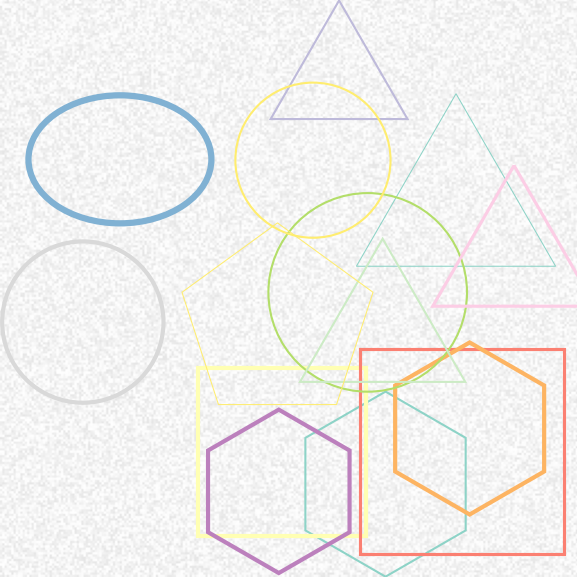[{"shape": "hexagon", "thickness": 1, "radius": 0.8, "center": [0.668, 0.161]}, {"shape": "triangle", "thickness": 0.5, "radius": 1.0, "center": [0.79, 0.638]}, {"shape": "square", "thickness": 2, "radius": 0.73, "center": [0.488, 0.217]}, {"shape": "triangle", "thickness": 1, "radius": 0.68, "center": [0.587, 0.861]}, {"shape": "square", "thickness": 1.5, "radius": 0.88, "center": [0.801, 0.217]}, {"shape": "oval", "thickness": 3, "radius": 0.79, "center": [0.208, 0.723]}, {"shape": "hexagon", "thickness": 2, "radius": 0.74, "center": [0.813, 0.257]}, {"shape": "circle", "thickness": 1, "radius": 0.86, "center": [0.637, 0.493]}, {"shape": "triangle", "thickness": 1.5, "radius": 0.81, "center": [0.89, 0.55]}, {"shape": "circle", "thickness": 2, "radius": 0.7, "center": [0.143, 0.441]}, {"shape": "hexagon", "thickness": 2, "radius": 0.71, "center": [0.483, 0.148]}, {"shape": "triangle", "thickness": 1, "radius": 0.83, "center": [0.663, 0.42]}, {"shape": "circle", "thickness": 1, "radius": 0.67, "center": [0.542, 0.722]}, {"shape": "pentagon", "thickness": 0.5, "radius": 0.87, "center": [0.481, 0.439]}]